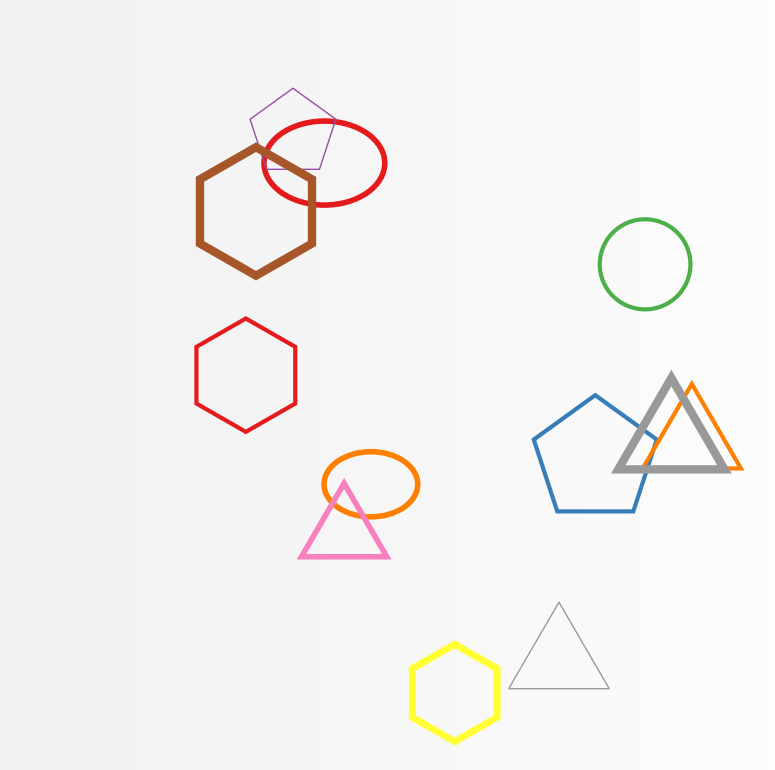[{"shape": "hexagon", "thickness": 1.5, "radius": 0.37, "center": [0.317, 0.513]}, {"shape": "oval", "thickness": 2, "radius": 0.39, "center": [0.419, 0.788]}, {"shape": "pentagon", "thickness": 1.5, "radius": 0.42, "center": [0.768, 0.403]}, {"shape": "circle", "thickness": 1.5, "radius": 0.29, "center": [0.832, 0.657]}, {"shape": "pentagon", "thickness": 0.5, "radius": 0.29, "center": [0.378, 0.827]}, {"shape": "oval", "thickness": 2, "radius": 0.3, "center": [0.479, 0.371]}, {"shape": "triangle", "thickness": 1.5, "radius": 0.37, "center": [0.893, 0.428]}, {"shape": "hexagon", "thickness": 2.5, "radius": 0.32, "center": [0.587, 0.1]}, {"shape": "hexagon", "thickness": 3, "radius": 0.42, "center": [0.33, 0.725]}, {"shape": "triangle", "thickness": 2, "radius": 0.32, "center": [0.444, 0.309]}, {"shape": "triangle", "thickness": 3, "radius": 0.4, "center": [0.866, 0.43]}, {"shape": "triangle", "thickness": 0.5, "radius": 0.37, "center": [0.721, 0.143]}]